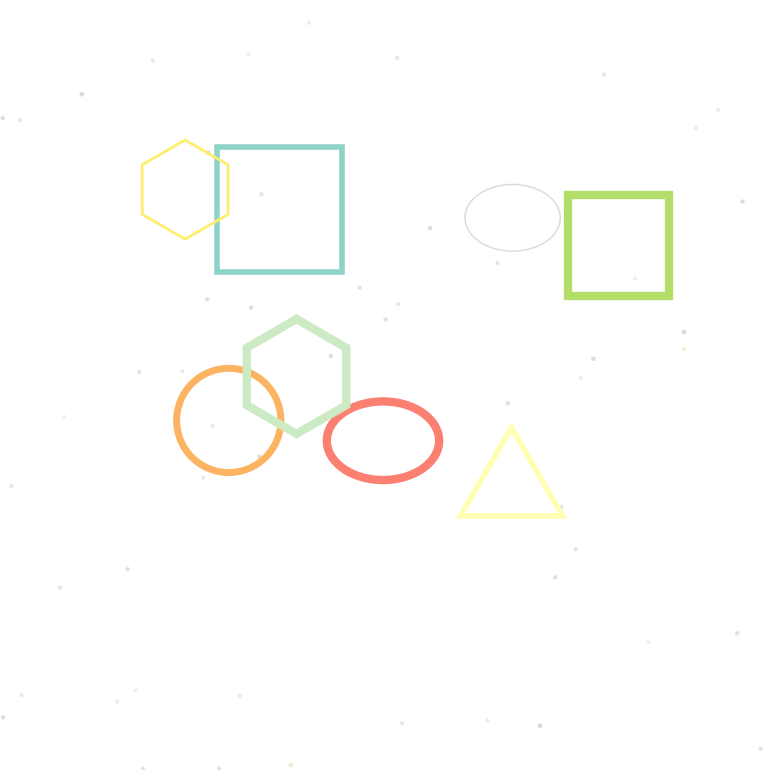[{"shape": "square", "thickness": 2, "radius": 0.4, "center": [0.363, 0.728]}, {"shape": "triangle", "thickness": 2, "radius": 0.38, "center": [0.664, 0.368]}, {"shape": "oval", "thickness": 3, "radius": 0.36, "center": [0.497, 0.428]}, {"shape": "circle", "thickness": 2.5, "radius": 0.34, "center": [0.297, 0.454]}, {"shape": "square", "thickness": 3, "radius": 0.33, "center": [0.803, 0.681]}, {"shape": "oval", "thickness": 0.5, "radius": 0.31, "center": [0.666, 0.717]}, {"shape": "hexagon", "thickness": 3, "radius": 0.37, "center": [0.385, 0.511]}, {"shape": "hexagon", "thickness": 1, "radius": 0.32, "center": [0.24, 0.754]}]